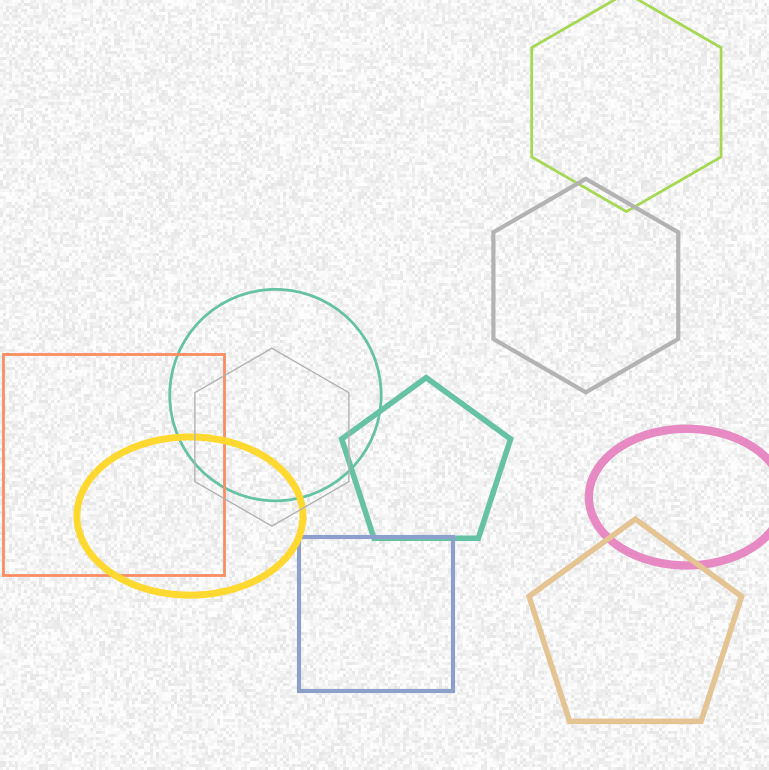[{"shape": "pentagon", "thickness": 2, "radius": 0.58, "center": [0.553, 0.394]}, {"shape": "circle", "thickness": 1, "radius": 0.69, "center": [0.358, 0.487]}, {"shape": "square", "thickness": 1, "radius": 0.72, "center": [0.148, 0.396]}, {"shape": "square", "thickness": 1.5, "radius": 0.5, "center": [0.489, 0.203]}, {"shape": "oval", "thickness": 3, "radius": 0.63, "center": [0.892, 0.354]}, {"shape": "hexagon", "thickness": 1, "radius": 0.71, "center": [0.813, 0.867]}, {"shape": "oval", "thickness": 2.5, "radius": 0.73, "center": [0.247, 0.33]}, {"shape": "pentagon", "thickness": 2, "radius": 0.73, "center": [0.825, 0.181]}, {"shape": "hexagon", "thickness": 0.5, "radius": 0.58, "center": [0.353, 0.432]}, {"shape": "hexagon", "thickness": 1.5, "radius": 0.69, "center": [0.761, 0.629]}]